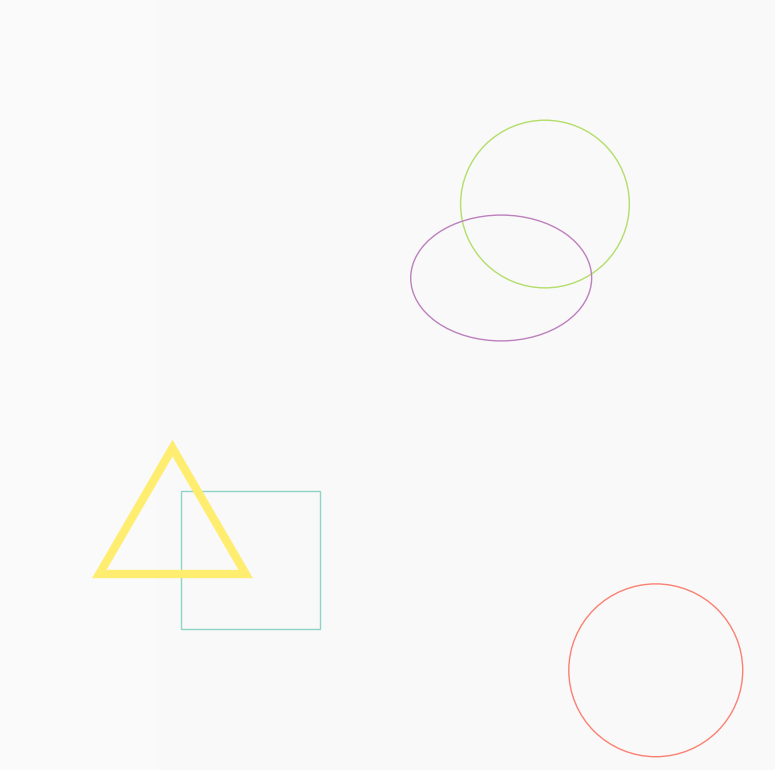[{"shape": "square", "thickness": 0.5, "radius": 0.45, "center": [0.323, 0.273]}, {"shape": "circle", "thickness": 0.5, "radius": 0.56, "center": [0.846, 0.129]}, {"shape": "circle", "thickness": 0.5, "radius": 0.54, "center": [0.703, 0.735]}, {"shape": "oval", "thickness": 0.5, "radius": 0.58, "center": [0.647, 0.639]}, {"shape": "triangle", "thickness": 3, "radius": 0.55, "center": [0.223, 0.309]}]